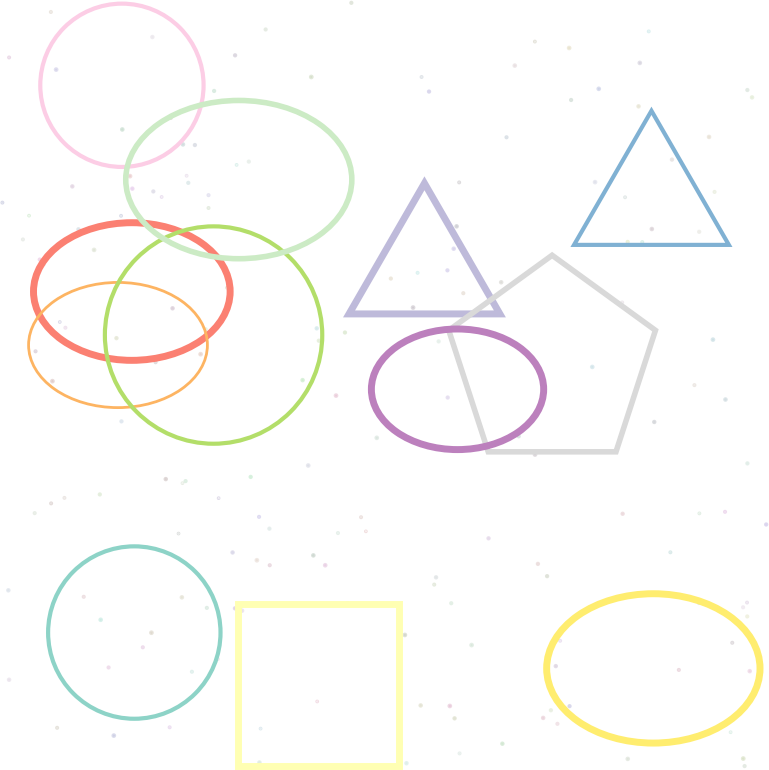[{"shape": "circle", "thickness": 1.5, "radius": 0.56, "center": [0.174, 0.179]}, {"shape": "square", "thickness": 2.5, "radius": 0.52, "center": [0.413, 0.111]}, {"shape": "triangle", "thickness": 2.5, "radius": 0.57, "center": [0.551, 0.649]}, {"shape": "oval", "thickness": 2.5, "radius": 0.64, "center": [0.171, 0.621]}, {"shape": "triangle", "thickness": 1.5, "radius": 0.58, "center": [0.846, 0.74]}, {"shape": "oval", "thickness": 1, "radius": 0.58, "center": [0.153, 0.552]}, {"shape": "circle", "thickness": 1.5, "radius": 0.71, "center": [0.277, 0.565]}, {"shape": "circle", "thickness": 1.5, "radius": 0.53, "center": [0.158, 0.889]}, {"shape": "pentagon", "thickness": 2, "radius": 0.71, "center": [0.717, 0.527]}, {"shape": "oval", "thickness": 2.5, "radius": 0.56, "center": [0.594, 0.494]}, {"shape": "oval", "thickness": 2, "radius": 0.73, "center": [0.31, 0.767]}, {"shape": "oval", "thickness": 2.5, "radius": 0.69, "center": [0.848, 0.132]}]